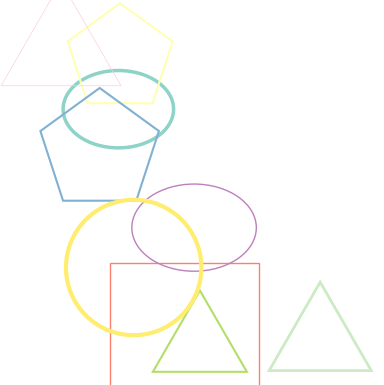[{"shape": "oval", "thickness": 2.5, "radius": 0.72, "center": [0.307, 0.716]}, {"shape": "pentagon", "thickness": 1.5, "radius": 0.72, "center": [0.312, 0.848]}, {"shape": "square", "thickness": 1, "radius": 0.97, "center": [0.48, 0.124]}, {"shape": "pentagon", "thickness": 1.5, "radius": 0.81, "center": [0.259, 0.61]}, {"shape": "triangle", "thickness": 1.5, "radius": 0.7, "center": [0.519, 0.105]}, {"shape": "triangle", "thickness": 0.5, "radius": 0.9, "center": [0.159, 0.867]}, {"shape": "oval", "thickness": 1, "radius": 0.81, "center": [0.504, 0.409]}, {"shape": "triangle", "thickness": 2, "radius": 0.77, "center": [0.832, 0.114]}, {"shape": "circle", "thickness": 3, "radius": 0.88, "center": [0.347, 0.305]}]